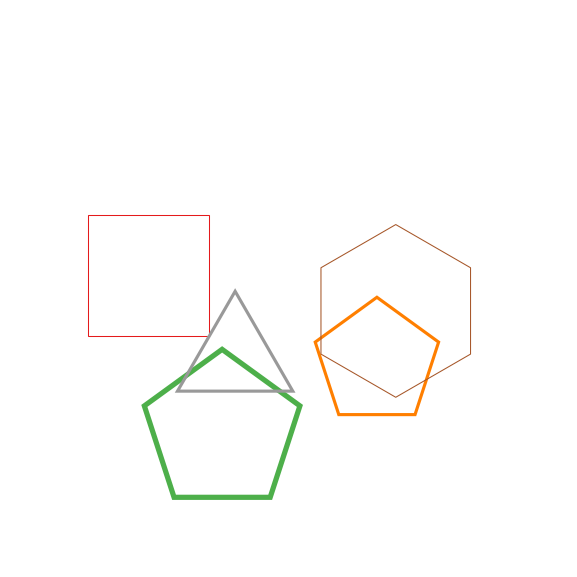[{"shape": "square", "thickness": 0.5, "radius": 0.52, "center": [0.257, 0.523]}, {"shape": "pentagon", "thickness": 2.5, "radius": 0.71, "center": [0.385, 0.253]}, {"shape": "pentagon", "thickness": 1.5, "radius": 0.56, "center": [0.653, 0.372]}, {"shape": "hexagon", "thickness": 0.5, "radius": 0.75, "center": [0.685, 0.461]}, {"shape": "triangle", "thickness": 1.5, "radius": 0.58, "center": [0.407, 0.379]}]